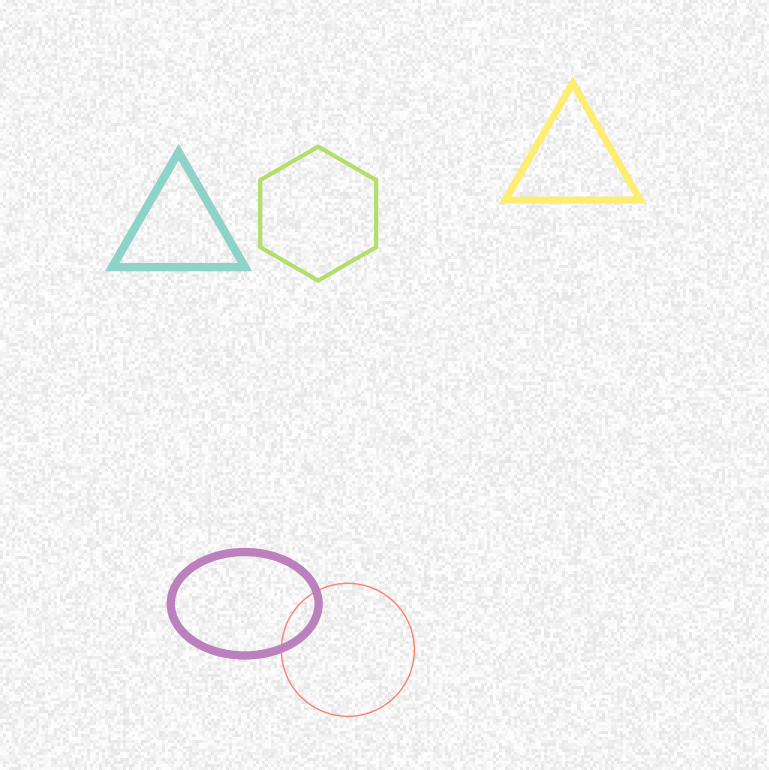[{"shape": "triangle", "thickness": 3, "radius": 0.5, "center": [0.232, 0.703]}, {"shape": "circle", "thickness": 0.5, "radius": 0.43, "center": [0.452, 0.156]}, {"shape": "hexagon", "thickness": 1.5, "radius": 0.43, "center": [0.413, 0.723]}, {"shape": "oval", "thickness": 3, "radius": 0.48, "center": [0.318, 0.216]}, {"shape": "triangle", "thickness": 2.5, "radius": 0.51, "center": [0.744, 0.791]}]